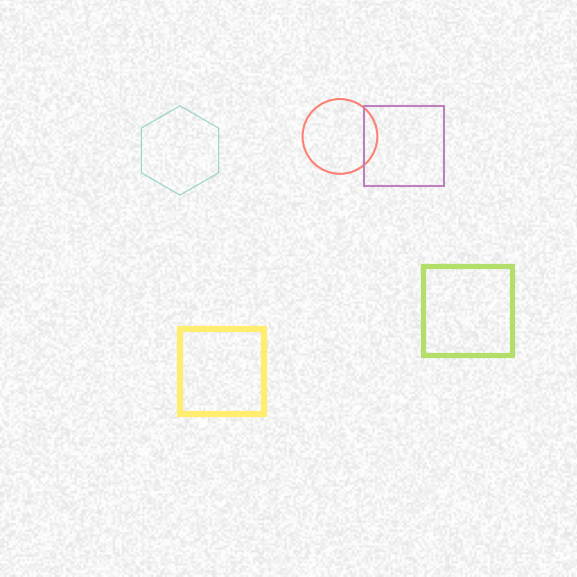[{"shape": "hexagon", "thickness": 0.5, "radius": 0.39, "center": [0.312, 0.739]}, {"shape": "circle", "thickness": 1, "radius": 0.32, "center": [0.589, 0.763]}, {"shape": "square", "thickness": 2.5, "radius": 0.38, "center": [0.81, 0.461]}, {"shape": "square", "thickness": 1, "radius": 0.35, "center": [0.699, 0.747]}, {"shape": "square", "thickness": 3, "radius": 0.36, "center": [0.385, 0.356]}]